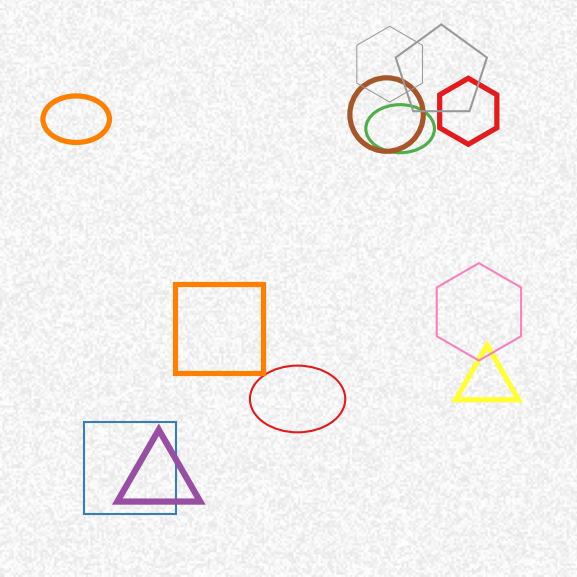[{"shape": "oval", "thickness": 1, "radius": 0.41, "center": [0.515, 0.308]}, {"shape": "hexagon", "thickness": 2.5, "radius": 0.29, "center": [0.811, 0.806]}, {"shape": "square", "thickness": 1, "radius": 0.4, "center": [0.225, 0.189]}, {"shape": "oval", "thickness": 1.5, "radius": 0.3, "center": [0.693, 0.776]}, {"shape": "triangle", "thickness": 3, "radius": 0.41, "center": [0.275, 0.172]}, {"shape": "oval", "thickness": 2.5, "radius": 0.29, "center": [0.132, 0.793]}, {"shape": "square", "thickness": 2.5, "radius": 0.38, "center": [0.379, 0.431]}, {"shape": "triangle", "thickness": 2.5, "radius": 0.31, "center": [0.843, 0.338]}, {"shape": "circle", "thickness": 2.5, "radius": 0.32, "center": [0.669, 0.801]}, {"shape": "hexagon", "thickness": 1, "radius": 0.42, "center": [0.829, 0.459]}, {"shape": "hexagon", "thickness": 0.5, "radius": 0.33, "center": [0.675, 0.888]}, {"shape": "pentagon", "thickness": 1, "radius": 0.42, "center": [0.764, 0.874]}]